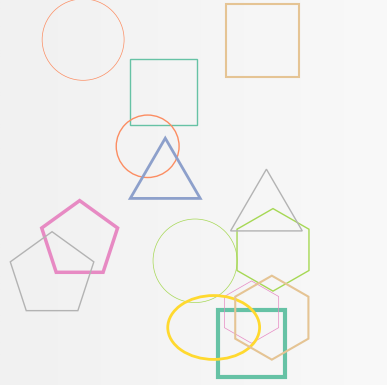[{"shape": "square", "thickness": 1, "radius": 0.43, "center": [0.422, 0.761]}, {"shape": "square", "thickness": 3, "radius": 0.43, "center": [0.649, 0.108]}, {"shape": "circle", "thickness": 1, "radius": 0.41, "center": [0.381, 0.62]}, {"shape": "circle", "thickness": 0.5, "radius": 0.53, "center": [0.215, 0.897]}, {"shape": "triangle", "thickness": 2, "radius": 0.52, "center": [0.426, 0.537]}, {"shape": "hexagon", "thickness": 0.5, "radius": 0.4, "center": [0.649, 0.189]}, {"shape": "pentagon", "thickness": 2.5, "radius": 0.51, "center": [0.206, 0.376]}, {"shape": "hexagon", "thickness": 1, "radius": 0.54, "center": [0.705, 0.351]}, {"shape": "circle", "thickness": 0.5, "radius": 0.54, "center": [0.503, 0.323]}, {"shape": "oval", "thickness": 2, "radius": 0.59, "center": [0.551, 0.149]}, {"shape": "hexagon", "thickness": 1.5, "radius": 0.55, "center": [0.701, 0.175]}, {"shape": "square", "thickness": 1.5, "radius": 0.47, "center": [0.678, 0.895]}, {"shape": "pentagon", "thickness": 1, "radius": 0.57, "center": [0.134, 0.285]}, {"shape": "triangle", "thickness": 1, "radius": 0.53, "center": [0.688, 0.454]}]